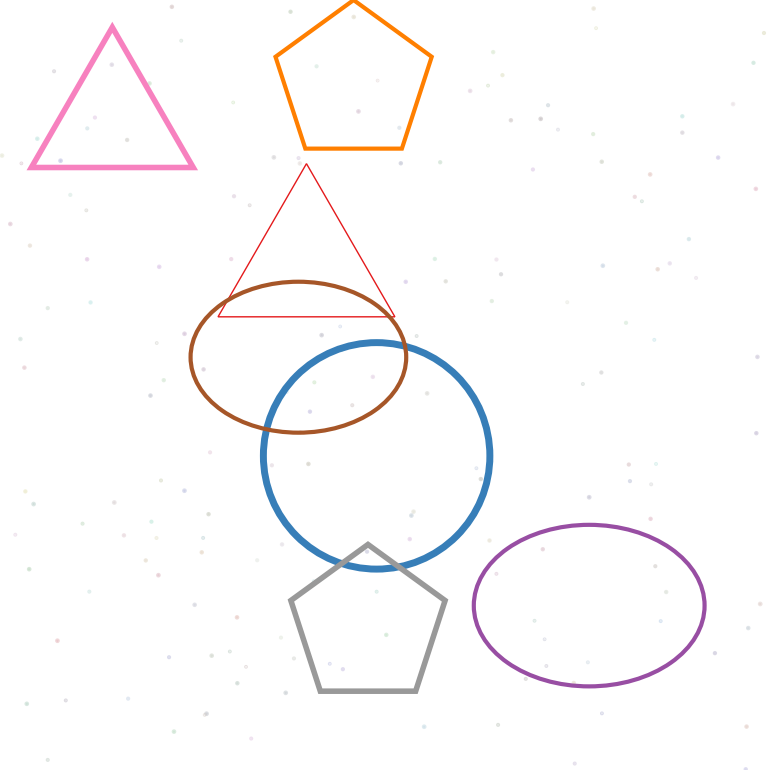[{"shape": "triangle", "thickness": 0.5, "radius": 0.66, "center": [0.398, 0.655]}, {"shape": "circle", "thickness": 2.5, "radius": 0.74, "center": [0.489, 0.408]}, {"shape": "oval", "thickness": 1.5, "radius": 0.75, "center": [0.765, 0.213]}, {"shape": "pentagon", "thickness": 1.5, "radius": 0.53, "center": [0.459, 0.893]}, {"shape": "oval", "thickness": 1.5, "radius": 0.7, "center": [0.388, 0.536]}, {"shape": "triangle", "thickness": 2, "radius": 0.61, "center": [0.146, 0.843]}, {"shape": "pentagon", "thickness": 2, "radius": 0.53, "center": [0.478, 0.188]}]